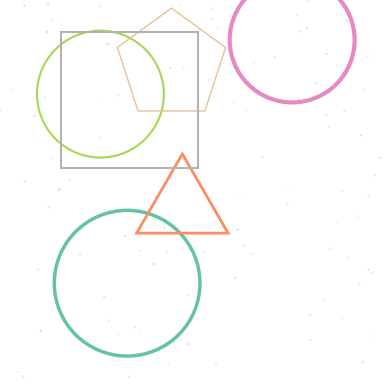[{"shape": "circle", "thickness": 2.5, "radius": 0.95, "center": [0.33, 0.264]}, {"shape": "triangle", "thickness": 2, "radius": 0.69, "center": [0.474, 0.463]}, {"shape": "circle", "thickness": 3, "radius": 0.81, "center": [0.759, 0.896]}, {"shape": "circle", "thickness": 1.5, "radius": 0.82, "center": [0.261, 0.756]}, {"shape": "pentagon", "thickness": 1, "radius": 0.74, "center": [0.445, 0.831]}, {"shape": "square", "thickness": 1.5, "radius": 0.89, "center": [0.337, 0.74]}]